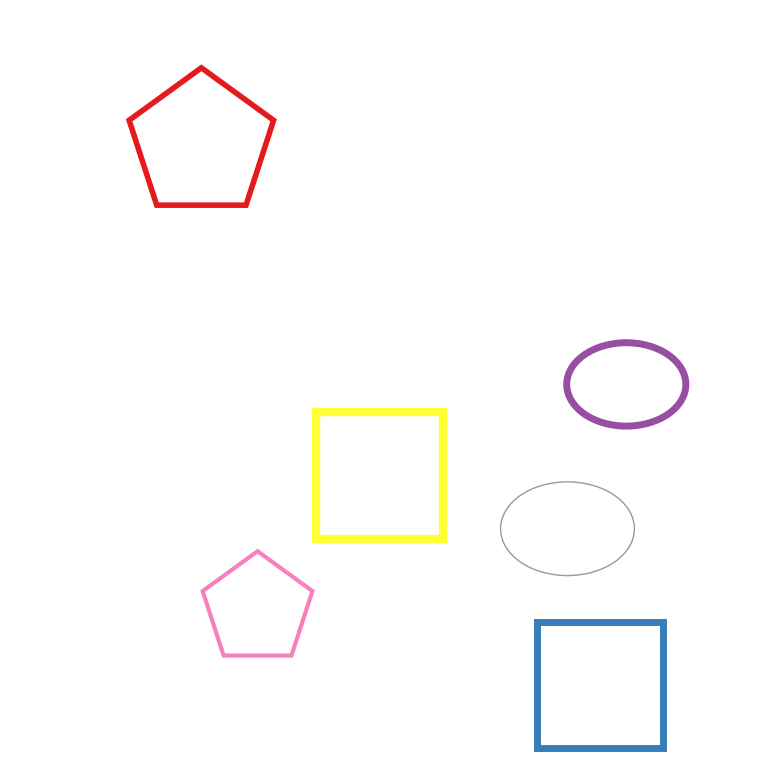[{"shape": "pentagon", "thickness": 2, "radius": 0.49, "center": [0.262, 0.813]}, {"shape": "square", "thickness": 2.5, "radius": 0.41, "center": [0.779, 0.111]}, {"shape": "oval", "thickness": 2.5, "radius": 0.39, "center": [0.813, 0.501]}, {"shape": "square", "thickness": 3, "radius": 0.41, "center": [0.493, 0.383]}, {"shape": "pentagon", "thickness": 1.5, "radius": 0.37, "center": [0.334, 0.209]}, {"shape": "oval", "thickness": 0.5, "radius": 0.43, "center": [0.737, 0.313]}]